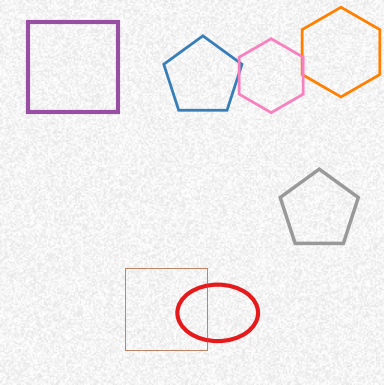[{"shape": "oval", "thickness": 3, "radius": 0.52, "center": [0.566, 0.187]}, {"shape": "pentagon", "thickness": 2, "radius": 0.53, "center": [0.527, 0.8]}, {"shape": "square", "thickness": 3, "radius": 0.58, "center": [0.191, 0.827]}, {"shape": "hexagon", "thickness": 2, "radius": 0.58, "center": [0.886, 0.865]}, {"shape": "square", "thickness": 0.5, "radius": 0.53, "center": [0.431, 0.198]}, {"shape": "hexagon", "thickness": 2, "radius": 0.48, "center": [0.704, 0.803]}, {"shape": "pentagon", "thickness": 2.5, "radius": 0.53, "center": [0.829, 0.454]}]